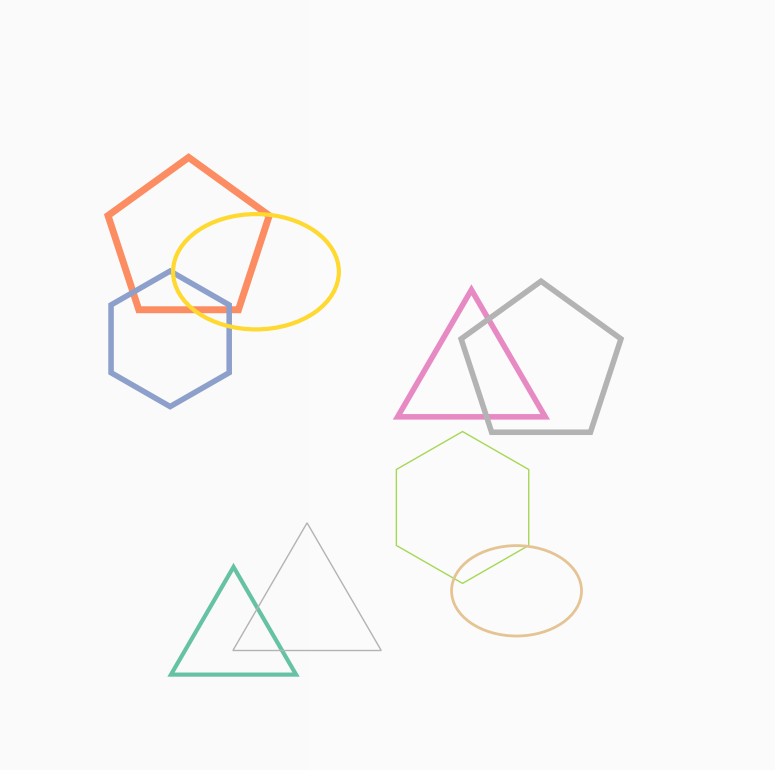[{"shape": "triangle", "thickness": 1.5, "radius": 0.47, "center": [0.301, 0.17]}, {"shape": "pentagon", "thickness": 2.5, "radius": 0.55, "center": [0.243, 0.686]}, {"shape": "hexagon", "thickness": 2, "radius": 0.44, "center": [0.22, 0.56]}, {"shape": "triangle", "thickness": 2, "radius": 0.55, "center": [0.608, 0.514]}, {"shape": "hexagon", "thickness": 0.5, "radius": 0.49, "center": [0.597, 0.341]}, {"shape": "oval", "thickness": 1.5, "radius": 0.53, "center": [0.33, 0.647]}, {"shape": "oval", "thickness": 1, "radius": 0.42, "center": [0.666, 0.233]}, {"shape": "triangle", "thickness": 0.5, "radius": 0.55, "center": [0.396, 0.21]}, {"shape": "pentagon", "thickness": 2, "radius": 0.54, "center": [0.698, 0.526]}]